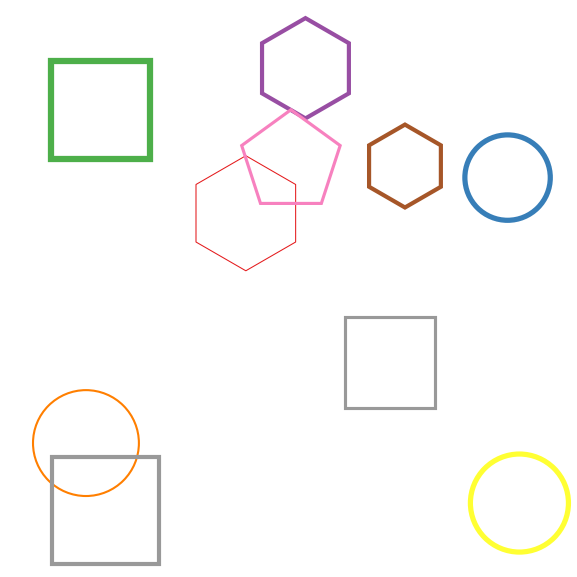[{"shape": "hexagon", "thickness": 0.5, "radius": 0.5, "center": [0.426, 0.63]}, {"shape": "circle", "thickness": 2.5, "radius": 0.37, "center": [0.879, 0.692]}, {"shape": "square", "thickness": 3, "radius": 0.43, "center": [0.174, 0.809]}, {"shape": "hexagon", "thickness": 2, "radius": 0.43, "center": [0.529, 0.881]}, {"shape": "circle", "thickness": 1, "radius": 0.46, "center": [0.149, 0.232]}, {"shape": "circle", "thickness": 2.5, "radius": 0.42, "center": [0.899, 0.128]}, {"shape": "hexagon", "thickness": 2, "radius": 0.36, "center": [0.701, 0.712]}, {"shape": "pentagon", "thickness": 1.5, "radius": 0.45, "center": [0.504, 0.719]}, {"shape": "square", "thickness": 1.5, "radius": 0.39, "center": [0.675, 0.372]}, {"shape": "square", "thickness": 2, "radius": 0.46, "center": [0.183, 0.115]}]